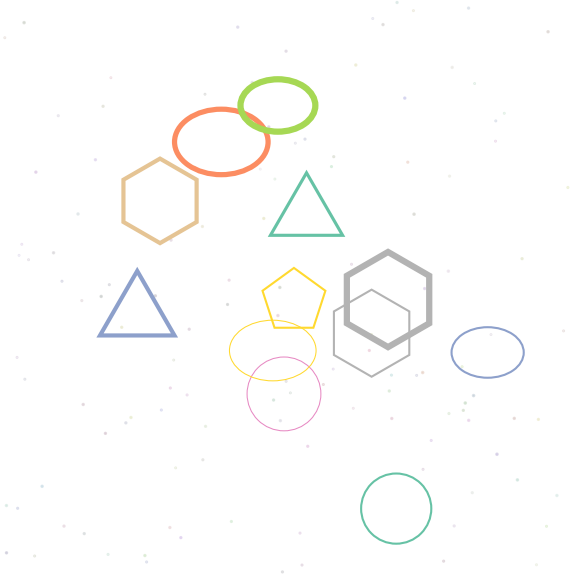[{"shape": "circle", "thickness": 1, "radius": 0.3, "center": [0.686, 0.118]}, {"shape": "triangle", "thickness": 1.5, "radius": 0.36, "center": [0.531, 0.628]}, {"shape": "oval", "thickness": 2.5, "radius": 0.4, "center": [0.383, 0.753]}, {"shape": "triangle", "thickness": 2, "radius": 0.37, "center": [0.238, 0.455]}, {"shape": "oval", "thickness": 1, "radius": 0.31, "center": [0.844, 0.389]}, {"shape": "circle", "thickness": 0.5, "radius": 0.32, "center": [0.492, 0.317]}, {"shape": "oval", "thickness": 3, "radius": 0.32, "center": [0.481, 0.817]}, {"shape": "pentagon", "thickness": 1, "radius": 0.29, "center": [0.509, 0.478]}, {"shape": "oval", "thickness": 0.5, "radius": 0.37, "center": [0.472, 0.392]}, {"shape": "hexagon", "thickness": 2, "radius": 0.37, "center": [0.277, 0.651]}, {"shape": "hexagon", "thickness": 3, "radius": 0.41, "center": [0.672, 0.48]}, {"shape": "hexagon", "thickness": 1, "radius": 0.38, "center": [0.643, 0.422]}]